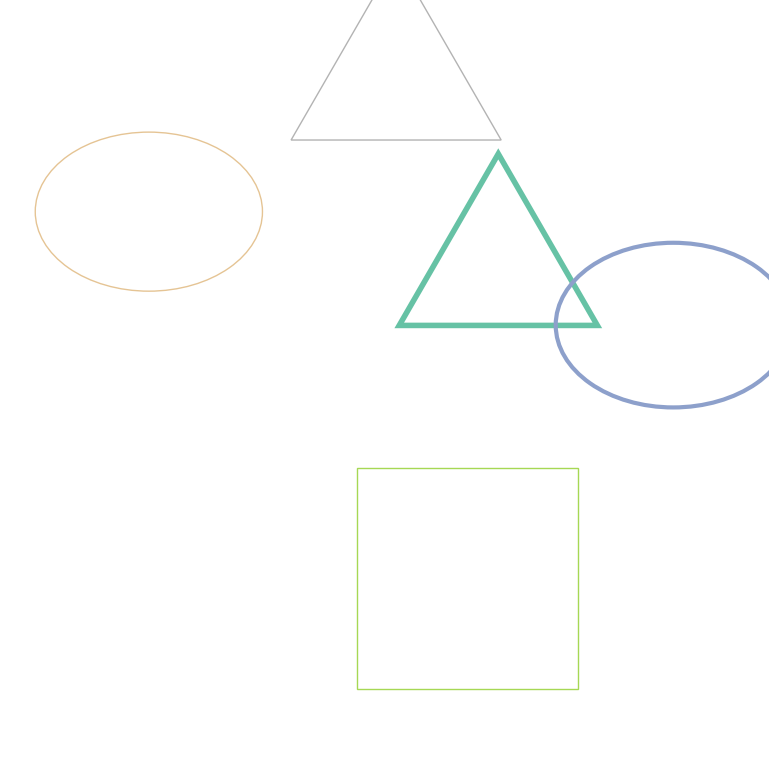[{"shape": "triangle", "thickness": 2, "radius": 0.74, "center": [0.647, 0.652]}, {"shape": "oval", "thickness": 1.5, "radius": 0.76, "center": [0.874, 0.578]}, {"shape": "square", "thickness": 0.5, "radius": 0.72, "center": [0.607, 0.248]}, {"shape": "oval", "thickness": 0.5, "radius": 0.74, "center": [0.193, 0.725]}, {"shape": "triangle", "thickness": 0.5, "radius": 0.79, "center": [0.514, 0.897]}]